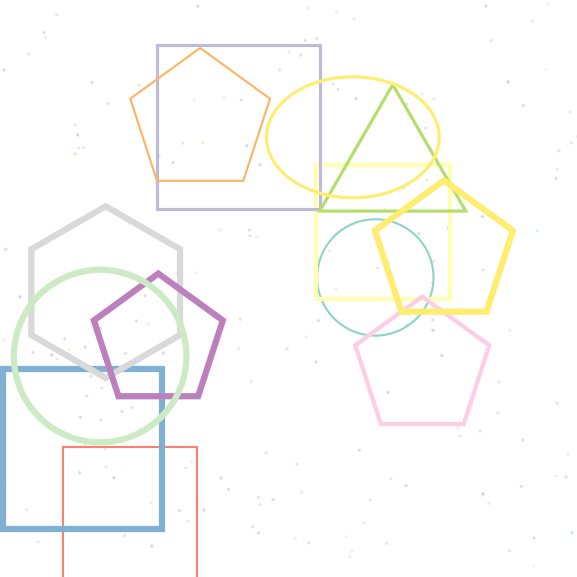[{"shape": "circle", "thickness": 1, "radius": 0.5, "center": [0.65, 0.519]}, {"shape": "square", "thickness": 2, "radius": 0.58, "center": [0.663, 0.597]}, {"shape": "square", "thickness": 1.5, "radius": 0.71, "center": [0.413, 0.779]}, {"shape": "square", "thickness": 1, "radius": 0.58, "center": [0.225, 0.109]}, {"shape": "square", "thickness": 3, "radius": 0.69, "center": [0.143, 0.222]}, {"shape": "pentagon", "thickness": 1, "radius": 0.64, "center": [0.347, 0.789]}, {"shape": "triangle", "thickness": 1.5, "radius": 0.73, "center": [0.68, 0.707]}, {"shape": "pentagon", "thickness": 2, "radius": 0.61, "center": [0.731, 0.363]}, {"shape": "hexagon", "thickness": 3, "radius": 0.74, "center": [0.183, 0.493]}, {"shape": "pentagon", "thickness": 3, "radius": 0.59, "center": [0.274, 0.408]}, {"shape": "circle", "thickness": 3, "radius": 0.75, "center": [0.173, 0.383]}, {"shape": "pentagon", "thickness": 3, "radius": 0.63, "center": [0.769, 0.561]}, {"shape": "oval", "thickness": 1.5, "radius": 0.75, "center": [0.611, 0.761]}]